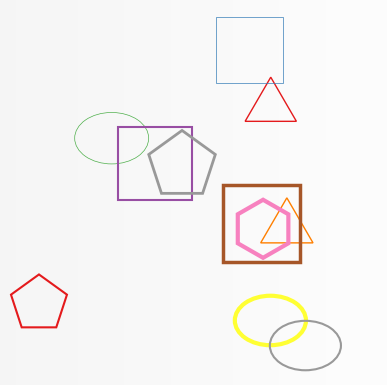[{"shape": "pentagon", "thickness": 1.5, "radius": 0.38, "center": [0.101, 0.211]}, {"shape": "triangle", "thickness": 1, "radius": 0.38, "center": [0.699, 0.723]}, {"shape": "square", "thickness": 0.5, "radius": 0.43, "center": [0.644, 0.871]}, {"shape": "oval", "thickness": 0.5, "radius": 0.48, "center": [0.288, 0.641]}, {"shape": "square", "thickness": 1.5, "radius": 0.48, "center": [0.401, 0.575]}, {"shape": "triangle", "thickness": 1, "radius": 0.39, "center": [0.74, 0.408]}, {"shape": "oval", "thickness": 3, "radius": 0.46, "center": [0.698, 0.168]}, {"shape": "square", "thickness": 2.5, "radius": 0.5, "center": [0.675, 0.419]}, {"shape": "hexagon", "thickness": 3, "radius": 0.38, "center": [0.679, 0.406]}, {"shape": "pentagon", "thickness": 2, "radius": 0.45, "center": [0.47, 0.571]}, {"shape": "oval", "thickness": 1.5, "radius": 0.46, "center": [0.788, 0.102]}]